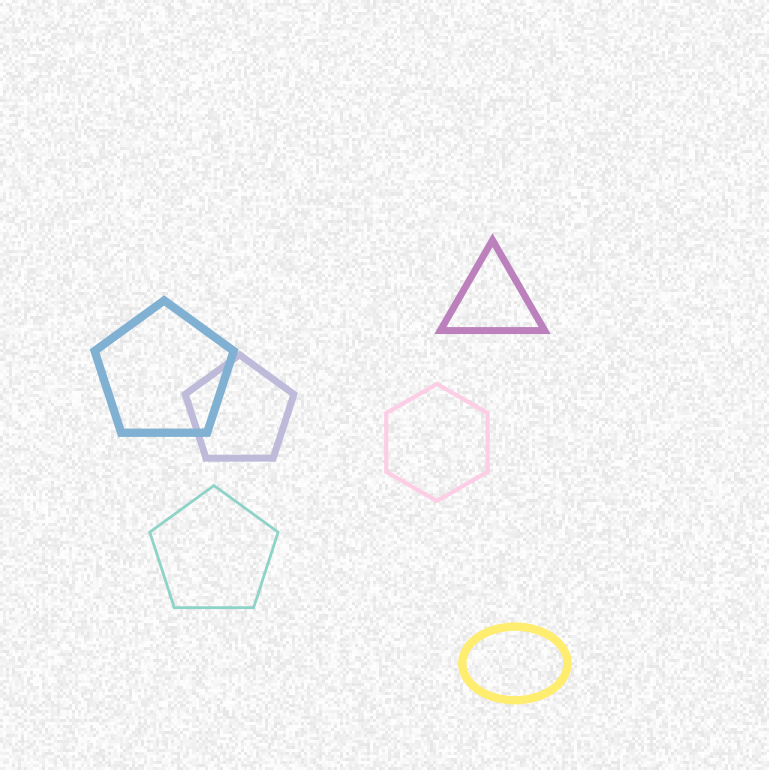[{"shape": "pentagon", "thickness": 1, "radius": 0.44, "center": [0.278, 0.282]}, {"shape": "pentagon", "thickness": 2.5, "radius": 0.37, "center": [0.311, 0.465]}, {"shape": "pentagon", "thickness": 3, "radius": 0.47, "center": [0.213, 0.515]}, {"shape": "hexagon", "thickness": 1.5, "radius": 0.38, "center": [0.567, 0.425]}, {"shape": "triangle", "thickness": 2.5, "radius": 0.39, "center": [0.64, 0.61]}, {"shape": "oval", "thickness": 3, "radius": 0.34, "center": [0.669, 0.138]}]